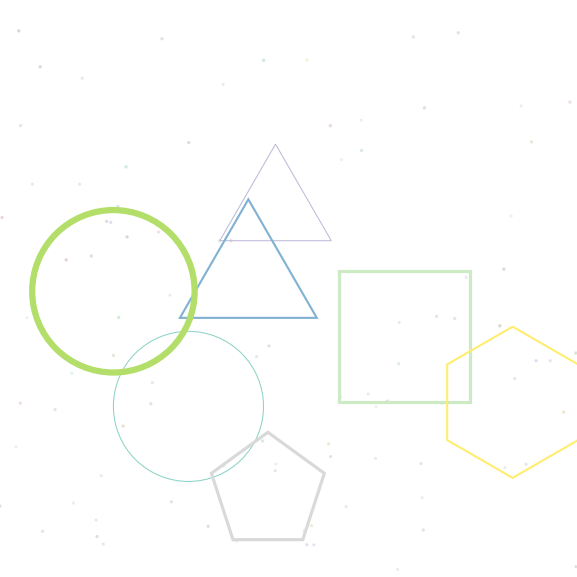[{"shape": "circle", "thickness": 0.5, "radius": 0.65, "center": [0.326, 0.295]}, {"shape": "triangle", "thickness": 0.5, "radius": 0.56, "center": [0.477, 0.638]}, {"shape": "triangle", "thickness": 1, "radius": 0.68, "center": [0.43, 0.517]}, {"shape": "circle", "thickness": 3, "radius": 0.7, "center": [0.196, 0.495]}, {"shape": "pentagon", "thickness": 1.5, "radius": 0.51, "center": [0.464, 0.148]}, {"shape": "square", "thickness": 1.5, "radius": 0.57, "center": [0.7, 0.417]}, {"shape": "hexagon", "thickness": 1, "radius": 0.65, "center": [0.888, 0.303]}]